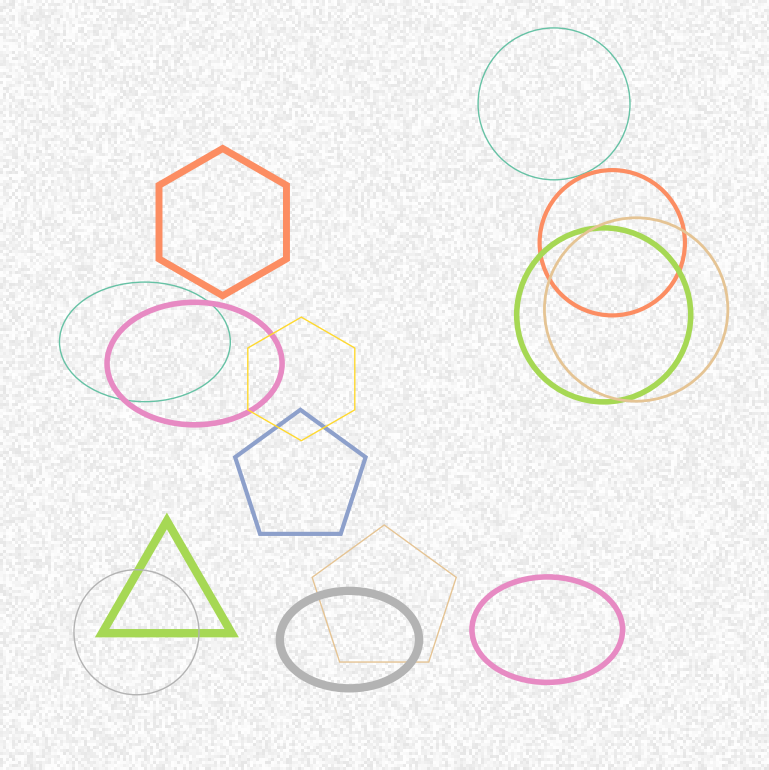[{"shape": "oval", "thickness": 0.5, "radius": 0.55, "center": [0.188, 0.556]}, {"shape": "circle", "thickness": 0.5, "radius": 0.49, "center": [0.72, 0.865]}, {"shape": "hexagon", "thickness": 2.5, "radius": 0.48, "center": [0.289, 0.712]}, {"shape": "circle", "thickness": 1.5, "radius": 0.47, "center": [0.795, 0.685]}, {"shape": "pentagon", "thickness": 1.5, "radius": 0.45, "center": [0.39, 0.379]}, {"shape": "oval", "thickness": 2, "radius": 0.49, "center": [0.711, 0.182]}, {"shape": "oval", "thickness": 2, "radius": 0.57, "center": [0.253, 0.528]}, {"shape": "triangle", "thickness": 3, "radius": 0.49, "center": [0.217, 0.226]}, {"shape": "circle", "thickness": 2, "radius": 0.56, "center": [0.784, 0.591]}, {"shape": "hexagon", "thickness": 0.5, "radius": 0.4, "center": [0.391, 0.508]}, {"shape": "pentagon", "thickness": 0.5, "radius": 0.49, "center": [0.499, 0.22]}, {"shape": "circle", "thickness": 1, "radius": 0.6, "center": [0.826, 0.598]}, {"shape": "oval", "thickness": 3, "radius": 0.45, "center": [0.454, 0.169]}, {"shape": "circle", "thickness": 0.5, "radius": 0.41, "center": [0.177, 0.179]}]